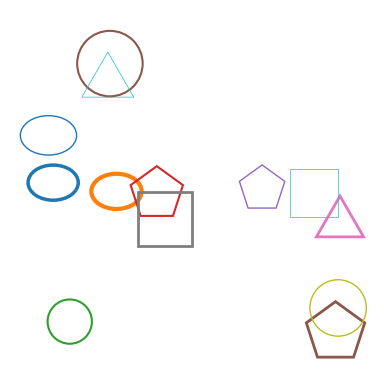[{"shape": "oval", "thickness": 1, "radius": 0.37, "center": [0.126, 0.648]}, {"shape": "oval", "thickness": 2.5, "radius": 0.33, "center": [0.138, 0.526]}, {"shape": "oval", "thickness": 3, "radius": 0.33, "center": [0.303, 0.503]}, {"shape": "circle", "thickness": 1.5, "radius": 0.29, "center": [0.181, 0.165]}, {"shape": "pentagon", "thickness": 1.5, "radius": 0.36, "center": [0.407, 0.497]}, {"shape": "pentagon", "thickness": 1, "radius": 0.31, "center": [0.681, 0.51]}, {"shape": "pentagon", "thickness": 2, "radius": 0.4, "center": [0.872, 0.137]}, {"shape": "circle", "thickness": 1.5, "radius": 0.43, "center": [0.285, 0.835]}, {"shape": "triangle", "thickness": 2, "radius": 0.35, "center": [0.883, 0.42]}, {"shape": "square", "thickness": 2, "radius": 0.35, "center": [0.428, 0.432]}, {"shape": "circle", "thickness": 1, "radius": 0.37, "center": [0.878, 0.2]}, {"shape": "square", "thickness": 0.5, "radius": 0.31, "center": [0.816, 0.499]}, {"shape": "triangle", "thickness": 0.5, "radius": 0.39, "center": [0.28, 0.787]}]